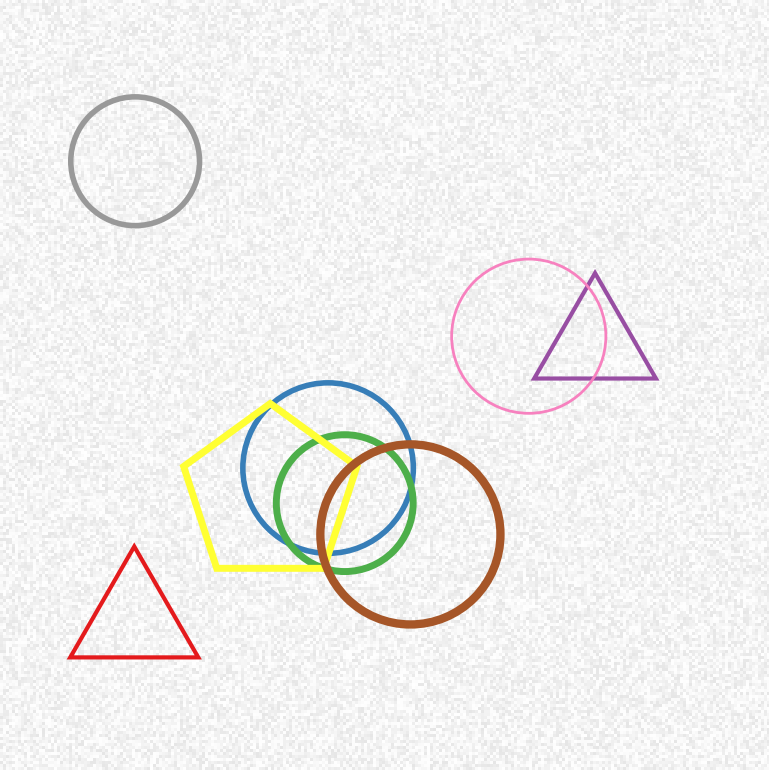[{"shape": "triangle", "thickness": 1.5, "radius": 0.48, "center": [0.174, 0.194]}, {"shape": "circle", "thickness": 2, "radius": 0.55, "center": [0.426, 0.392]}, {"shape": "circle", "thickness": 2.5, "radius": 0.44, "center": [0.448, 0.347]}, {"shape": "triangle", "thickness": 1.5, "radius": 0.46, "center": [0.773, 0.554]}, {"shape": "pentagon", "thickness": 2.5, "radius": 0.59, "center": [0.351, 0.358]}, {"shape": "circle", "thickness": 3, "radius": 0.58, "center": [0.533, 0.306]}, {"shape": "circle", "thickness": 1, "radius": 0.5, "center": [0.687, 0.563]}, {"shape": "circle", "thickness": 2, "radius": 0.42, "center": [0.176, 0.791]}]